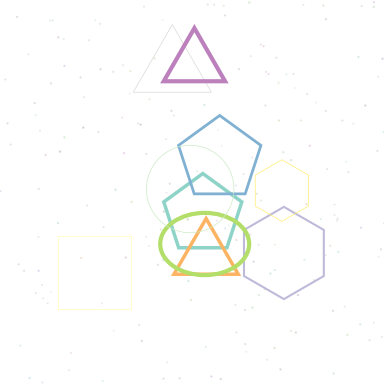[{"shape": "pentagon", "thickness": 2.5, "radius": 0.53, "center": [0.527, 0.443]}, {"shape": "square", "thickness": 0.5, "radius": 0.48, "center": [0.246, 0.293]}, {"shape": "hexagon", "thickness": 1.5, "radius": 0.6, "center": [0.737, 0.343]}, {"shape": "pentagon", "thickness": 2, "radius": 0.56, "center": [0.571, 0.588]}, {"shape": "triangle", "thickness": 2.5, "radius": 0.48, "center": [0.535, 0.336]}, {"shape": "oval", "thickness": 3, "radius": 0.58, "center": [0.532, 0.366]}, {"shape": "triangle", "thickness": 0.5, "radius": 0.59, "center": [0.448, 0.819]}, {"shape": "triangle", "thickness": 3, "radius": 0.46, "center": [0.505, 0.835]}, {"shape": "circle", "thickness": 0.5, "radius": 0.57, "center": [0.494, 0.509]}, {"shape": "hexagon", "thickness": 0.5, "radius": 0.4, "center": [0.732, 0.505]}]